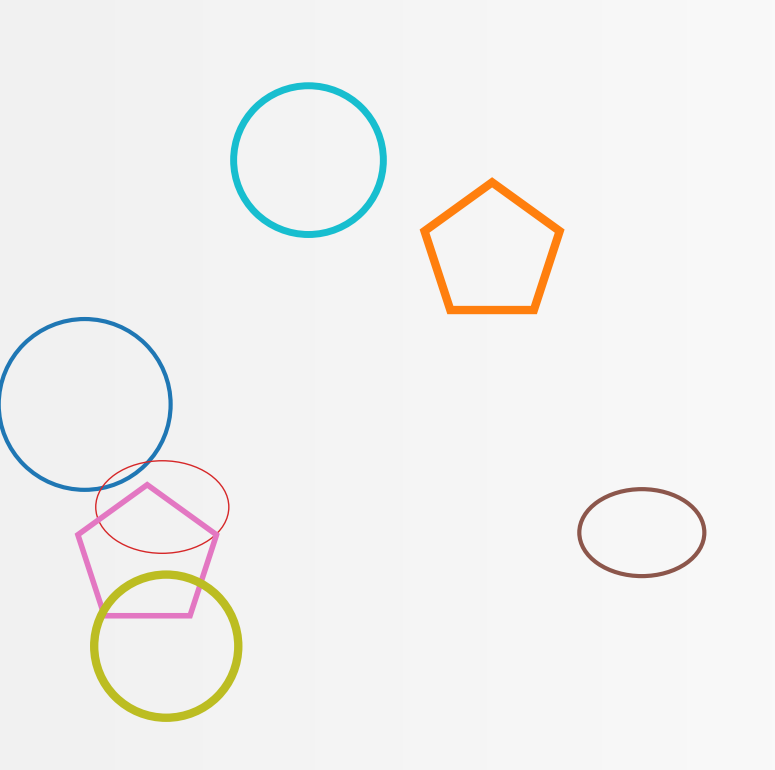[{"shape": "circle", "thickness": 1.5, "radius": 0.55, "center": [0.109, 0.475]}, {"shape": "pentagon", "thickness": 3, "radius": 0.46, "center": [0.635, 0.672]}, {"shape": "oval", "thickness": 0.5, "radius": 0.43, "center": [0.209, 0.342]}, {"shape": "oval", "thickness": 1.5, "radius": 0.4, "center": [0.828, 0.308]}, {"shape": "pentagon", "thickness": 2, "radius": 0.47, "center": [0.19, 0.276]}, {"shape": "circle", "thickness": 3, "radius": 0.46, "center": [0.215, 0.161]}, {"shape": "circle", "thickness": 2.5, "radius": 0.48, "center": [0.398, 0.792]}]